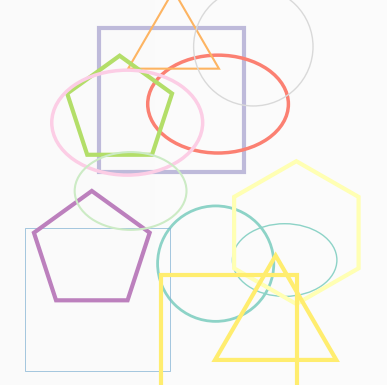[{"shape": "circle", "thickness": 2, "radius": 0.75, "center": [0.557, 0.315]}, {"shape": "oval", "thickness": 1, "radius": 0.67, "center": [0.735, 0.325]}, {"shape": "hexagon", "thickness": 3, "radius": 0.93, "center": [0.765, 0.396]}, {"shape": "square", "thickness": 3, "radius": 0.94, "center": [0.442, 0.74]}, {"shape": "oval", "thickness": 2.5, "radius": 0.91, "center": [0.563, 0.73]}, {"shape": "square", "thickness": 0.5, "radius": 0.93, "center": [0.252, 0.223]}, {"shape": "triangle", "thickness": 1.5, "radius": 0.68, "center": [0.448, 0.889]}, {"shape": "pentagon", "thickness": 3, "radius": 0.71, "center": [0.309, 0.713]}, {"shape": "oval", "thickness": 2.5, "radius": 0.97, "center": [0.328, 0.681]}, {"shape": "circle", "thickness": 1, "radius": 0.77, "center": [0.654, 0.879]}, {"shape": "pentagon", "thickness": 3, "radius": 0.79, "center": [0.237, 0.347]}, {"shape": "oval", "thickness": 1.5, "radius": 0.72, "center": [0.337, 0.504]}, {"shape": "square", "thickness": 3, "radius": 0.87, "center": [0.591, 0.111]}, {"shape": "triangle", "thickness": 3, "radius": 0.9, "center": [0.711, 0.155]}]